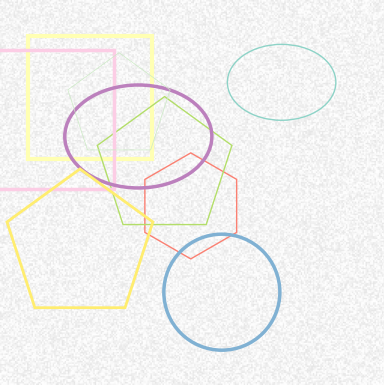[{"shape": "oval", "thickness": 1, "radius": 0.7, "center": [0.731, 0.786]}, {"shape": "square", "thickness": 3, "radius": 0.8, "center": [0.234, 0.747]}, {"shape": "hexagon", "thickness": 1, "radius": 0.69, "center": [0.495, 0.465]}, {"shape": "circle", "thickness": 2.5, "radius": 0.75, "center": [0.576, 0.241]}, {"shape": "pentagon", "thickness": 1, "radius": 0.92, "center": [0.428, 0.565]}, {"shape": "square", "thickness": 2.5, "radius": 0.91, "center": [0.115, 0.69]}, {"shape": "oval", "thickness": 2.5, "radius": 0.96, "center": [0.359, 0.646]}, {"shape": "pentagon", "thickness": 0.5, "radius": 0.7, "center": [0.309, 0.724]}, {"shape": "pentagon", "thickness": 2, "radius": 1.0, "center": [0.208, 0.362]}]